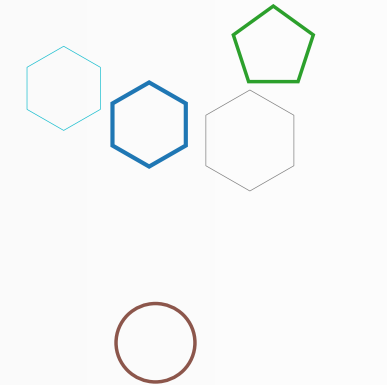[{"shape": "hexagon", "thickness": 3, "radius": 0.55, "center": [0.385, 0.677]}, {"shape": "pentagon", "thickness": 2.5, "radius": 0.54, "center": [0.705, 0.876]}, {"shape": "circle", "thickness": 2.5, "radius": 0.51, "center": [0.401, 0.11]}, {"shape": "hexagon", "thickness": 0.5, "radius": 0.66, "center": [0.645, 0.635]}, {"shape": "hexagon", "thickness": 0.5, "radius": 0.55, "center": [0.164, 0.771]}]